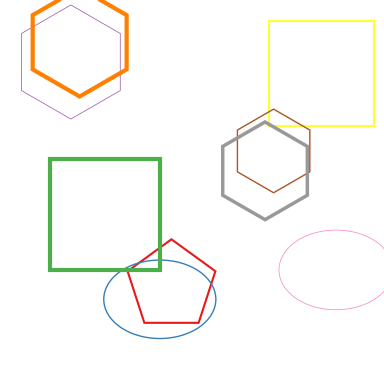[{"shape": "pentagon", "thickness": 1.5, "radius": 0.6, "center": [0.445, 0.259]}, {"shape": "oval", "thickness": 1, "radius": 0.73, "center": [0.415, 0.223]}, {"shape": "square", "thickness": 3, "radius": 0.72, "center": [0.273, 0.443]}, {"shape": "hexagon", "thickness": 0.5, "radius": 0.74, "center": [0.184, 0.839]}, {"shape": "hexagon", "thickness": 3, "radius": 0.7, "center": [0.207, 0.89]}, {"shape": "square", "thickness": 1.5, "radius": 0.68, "center": [0.835, 0.809]}, {"shape": "hexagon", "thickness": 1, "radius": 0.54, "center": [0.711, 0.608]}, {"shape": "oval", "thickness": 0.5, "radius": 0.74, "center": [0.873, 0.299]}, {"shape": "hexagon", "thickness": 2.5, "radius": 0.63, "center": [0.688, 0.556]}]